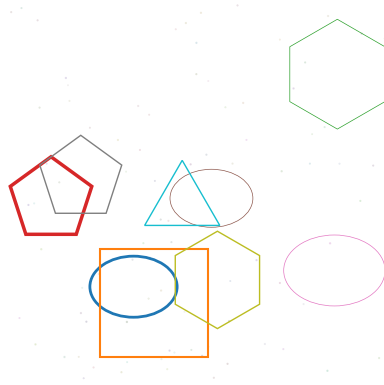[{"shape": "oval", "thickness": 2, "radius": 0.57, "center": [0.347, 0.255]}, {"shape": "square", "thickness": 1.5, "radius": 0.7, "center": [0.399, 0.214]}, {"shape": "hexagon", "thickness": 0.5, "radius": 0.71, "center": [0.876, 0.807]}, {"shape": "pentagon", "thickness": 2.5, "radius": 0.56, "center": [0.133, 0.481]}, {"shape": "oval", "thickness": 0.5, "radius": 0.54, "center": [0.549, 0.485]}, {"shape": "oval", "thickness": 0.5, "radius": 0.66, "center": [0.869, 0.297]}, {"shape": "pentagon", "thickness": 1, "radius": 0.56, "center": [0.21, 0.537]}, {"shape": "hexagon", "thickness": 1, "radius": 0.63, "center": [0.565, 0.273]}, {"shape": "triangle", "thickness": 1, "radius": 0.56, "center": [0.473, 0.471]}]